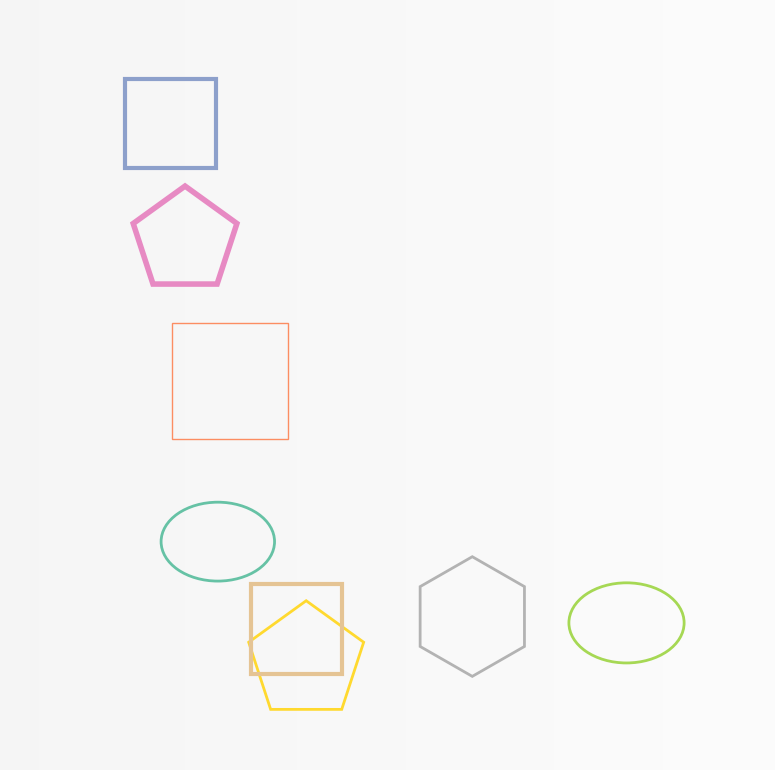[{"shape": "oval", "thickness": 1, "radius": 0.37, "center": [0.281, 0.297]}, {"shape": "square", "thickness": 0.5, "radius": 0.37, "center": [0.296, 0.505]}, {"shape": "square", "thickness": 1.5, "radius": 0.29, "center": [0.22, 0.84]}, {"shape": "pentagon", "thickness": 2, "radius": 0.35, "center": [0.239, 0.688]}, {"shape": "oval", "thickness": 1, "radius": 0.37, "center": [0.808, 0.191]}, {"shape": "pentagon", "thickness": 1, "radius": 0.39, "center": [0.395, 0.142]}, {"shape": "square", "thickness": 1.5, "radius": 0.29, "center": [0.383, 0.183]}, {"shape": "hexagon", "thickness": 1, "radius": 0.39, "center": [0.609, 0.199]}]